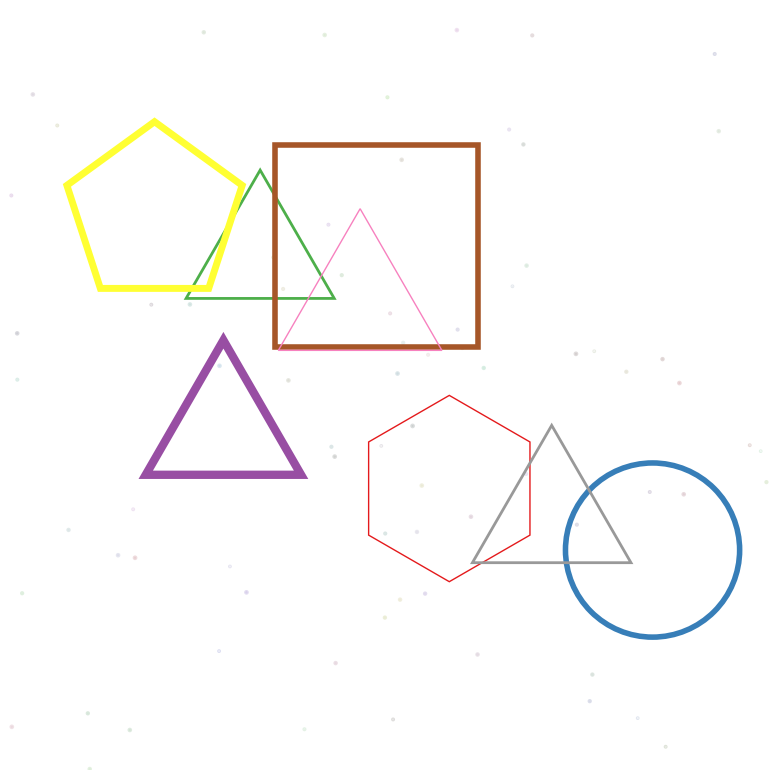[{"shape": "hexagon", "thickness": 0.5, "radius": 0.6, "center": [0.584, 0.366]}, {"shape": "circle", "thickness": 2, "radius": 0.57, "center": [0.847, 0.286]}, {"shape": "triangle", "thickness": 1, "radius": 0.56, "center": [0.338, 0.668]}, {"shape": "triangle", "thickness": 3, "radius": 0.58, "center": [0.29, 0.442]}, {"shape": "pentagon", "thickness": 2.5, "radius": 0.6, "center": [0.201, 0.722]}, {"shape": "square", "thickness": 2, "radius": 0.66, "center": [0.489, 0.68]}, {"shape": "triangle", "thickness": 0.5, "radius": 0.61, "center": [0.468, 0.606]}, {"shape": "triangle", "thickness": 1, "radius": 0.59, "center": [0.716, 0.329]}]